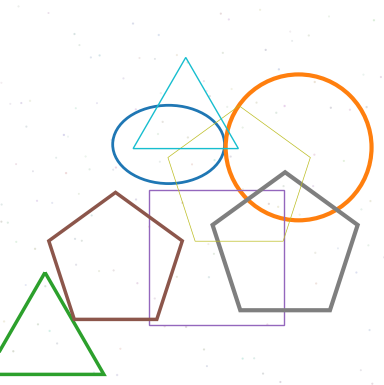[{"shape": "oval", "thickness": 2, "radius": 0.73, "center": [0.438, 0.625]}, {"shape": "circle", "thickness": 3, "radius": 0.95, "center": [0.776, 0.617]}, {"shape": "triangle", "thickness": 2.5, "radius": 0.88, "center": [0.117, 0.116]}, {"shape": "square", "thickness": 1, "radius": 0.88, "center": [0.561, 0.332]}, {"shape": "pentagon", "thickness": 2.5, "radius": 0.91, "center": [0.3, 0.318]}, {"shape": "pentagon", "thickness": 3, "radius": 0.99, "center": [0.741, 0.354]}, {"shape": "pentagon", "thickness": 0.5, "radius": 0.97, "center": [0.621, 0.531]}, {"shape": "triangle", "thickness": 1, "radius": 0.79, "center": [0.482, 0.693]}]